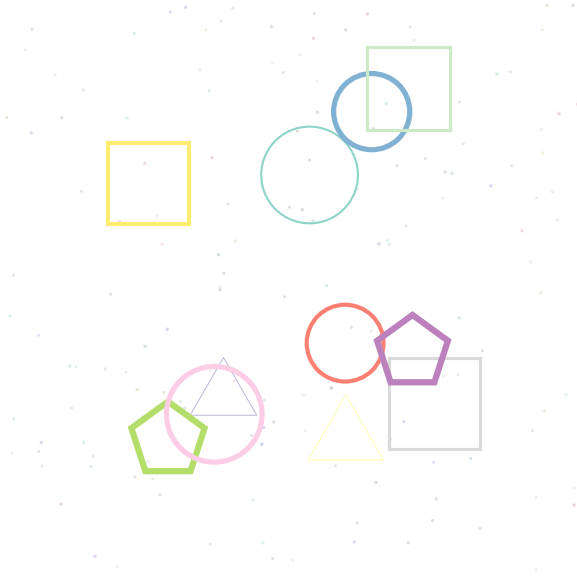[{"shape": "circle", "thickness": 1, "radius": 0.42, "center": [0.536, 0.696]}, {"shape": "triangle", "thickness": 0.5, "radius": 0.37, "center": [0.599, 0.24]}, {"shape": "triangle", "thickness": 0.5, "radius": 0.33, "center": [0.387, 0.313]}, {"shape": "circle", "thickness": 2, "radius": 0.33, "center": [0.598, 0.405]}, {"shape": "circle", "thickness": 2.5, "radius": 0.33, "center": [0.644, 0.806]}, {"shape": "pentagon", "thickness": 3, "radius": 0.33, "center": [0.291, 0.237]}, {"shape": "circle", "thickness": 2.5, "radius": 0.41, "center": [0.371, 0.282]}, {"shape": "square", "thickness": 1.5, "radius": 0.39, "center": [0.752, 0.3]}, {"shape": "pentagon", "thickness": 3, "radius": 0.32, "center": [0.714, 0.389]}, {"shape": "square", "thickness": 1.5, "radius": 0.36, "center": [0.708, 0.846]}, {"shape": "square", "thickness": 2, "radius": 0.35, "center": [0.257, 0.682]}]